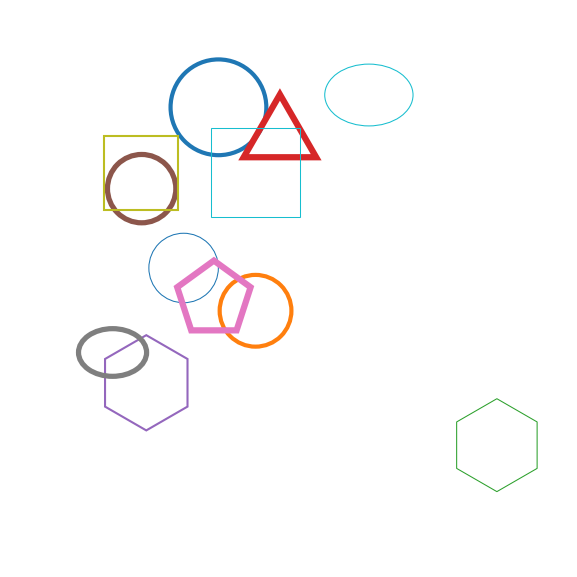[{"shape": "circle", "thickness": 0.5, "radius": 0.3, "center": [0.318, 0.535]}, {"shape": "circle", "thickness": 2, "radius": 0.41, "center": [0.378, 0.813]}, {"shape": "circle", "thickness": 2, "radius": 0.31, "center": [0.442, 0.461]}, {"shape": "hexagon", "thickness": 0.5, "radius": 0.4, "center": [0.86, 0.228]}, {"shape": "triangle", "thickness": 3, "radius": 0.36, "center": [0.485, 0.763]}, {"shape": "hexagon", "thickness": 1, "radius": 0.41, "center": [0.253, 0.336]}, {"shape": "circle", "thickness": 2.5, "radius": 0.3, "center": [0.245, 0.672]}, {"shape": "pentagon", "thickness": 3, "radius": 0.33, "center": [0.37, 0.481]}, {"shape": "oval", "thickness": 2.5, "radius": 0.29, "center": [0.195, 0.389]}, {"shape": "square", "thickness": 1, "radius": 0.32, "center": [0.245, 0.7]}, {"shape": "oval", "thickness": 0.5, "radius": 0.38, "center": [0.639, 0.835]}, {"shape": "square", "thickness": 0.5, "radius": 0.38, "center": [0.442, 0.7]}]